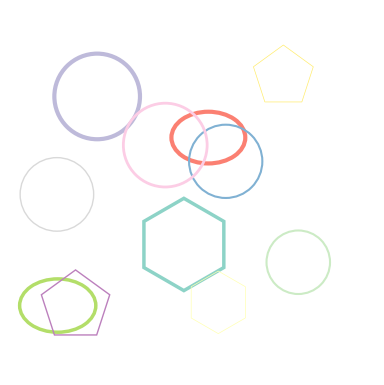[{"shape": "hexagon", "thickness": 2.5, "radius": 0.6, "center": [0.478, 0.365]}, {"shape": "hexagon", "thickness": 0.5, "radius": 0.41, "center": [0.567, 0.215]}, {"shape": "circle", "thickness": 3, "radius": 0.56, "center": [0.252, 0.75]}, {"shape": "oval", "thickness": 3, "radius": 0.48, "center": [0.541, 0.643]}, {"shape": "circle", "thickness": 1.5, "radius": 0.48, "center": [0.586, 0.581]}, {"shape": "oval", "thickness": 2.5, "radius": 0.49, "center": [0.15, 0.206]}, {"shape": "circle", "thickness": 2, "radius": 0.54, "center": [0.429, 0.623]}, {"shape": "circle", "thickness": 1, "radius": 0.48, "center": [0.148, 0.495]}, {"shape": "pentagon", "thickness": 1, "radius": 0.47, "center": [0.196, 0.206]}, {"shape": "circle", "thickness": 1.5, "radius": 0.41, "center": [0.775, 0.319]}, {"shape": "pentagon", "thickness": 0.5, "radius": 0.41, "center": [0.736, 0.801]}]